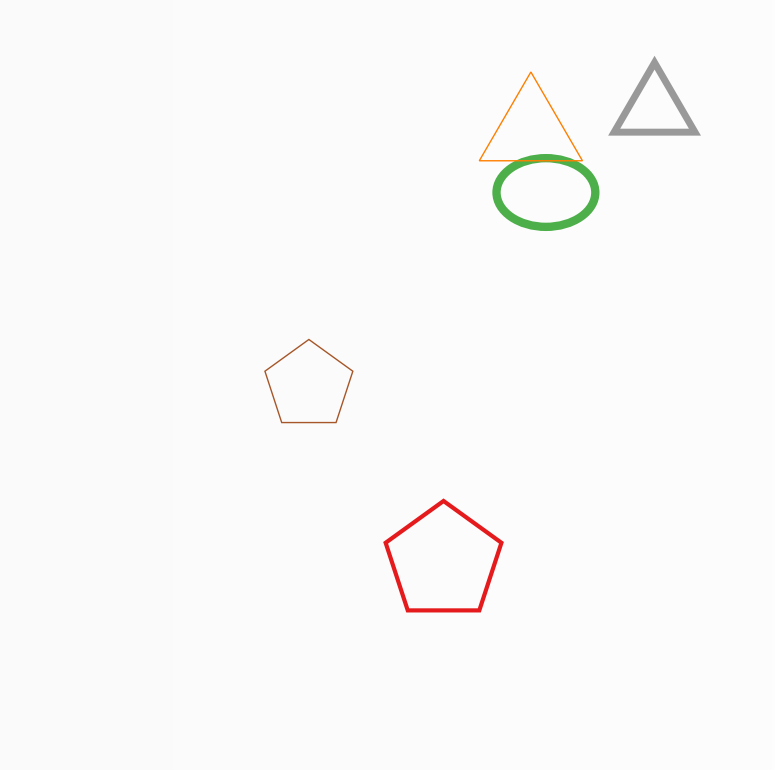[{"shape": "pentagon", "thickness": 1.5, "radius": 0.39, "center": [0.572, 0.271]}, {"shape": "oval", "thickness": 3, "radius": 0.32, "center": [0.704, 0.75]}, {"shape": "triangle", "thickness": 0.5, "radius": 0.38, "center": [0.685, 0.83]}, {"shape": "pentagon", "thickness": 0.5, "radius": 0.3, "center": [0.399, 0.499]}, {"shape": "triangle", "thickness": 2.5, "radius": 0.3, "center": [0.845, 0.858]}]